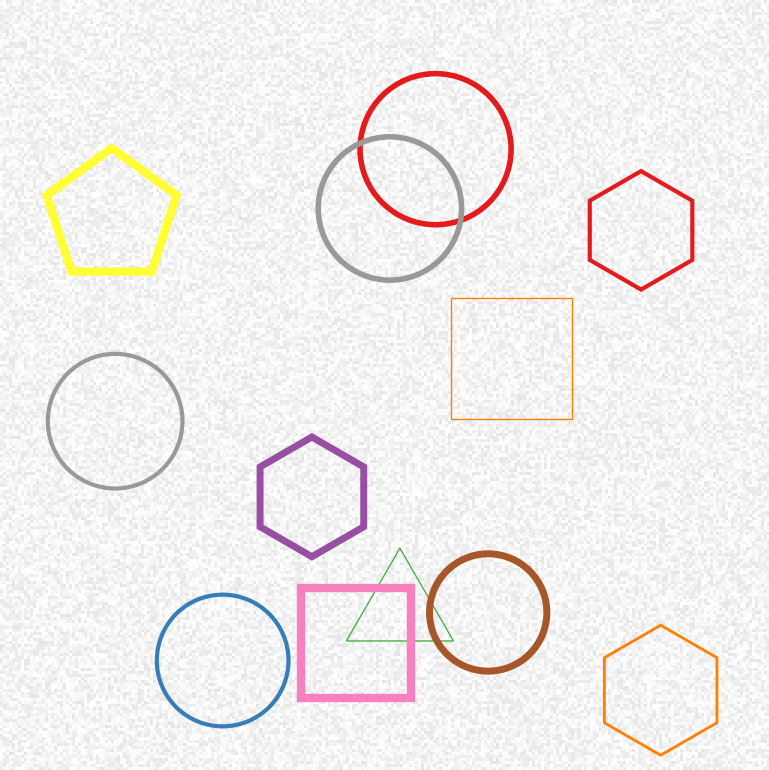[{"shape": "hexagon", "thickness": 1.5, "radius": 0.38, "center": [0.833, 0.701]}, {"shape": "circle", "thickness": 2, "radius": 0.49, "center": [0.566, 0.806]}, {"shape": "circle", "thickness": 1.5, "radius": 0.43, "center": [0.289, 0.142]}, {"shape": "triangle", "thickness": 0.5, "radius": 0.4, "center": [0.519, 0.208]}, {"shape": "hexagon", "thickness": 2.5, "radius": 0.39, "center": [0.405, 0.355]}, {"shape": "hexagon", "thickness": 1, "radius": 0.42, "center": [0.858, 0.104]}, {"shape": "square", "thickness": 0.5, "radius": 0.39, "center": [0.664, 0.535]}, {"shape": "pentagon", "thickness": 3, "radius": 0.44, "center": [0.145, 0.719]}, {"shape": "circle", "thickness": 2.5, "radius": 0.38, "center": [0.634, 0.205]}, {"shape": "square", "thickness": 3, "radius": 0.36, "center": [0.463, 0.166]}, {"shape": "circle", "thickness": 1.5, "radius": 0.44, "center": [0.15, 0.453]}, {"shape": "circle", "thickness": 2, "radius": 0.47, "center": [0.506, 0.729]}]